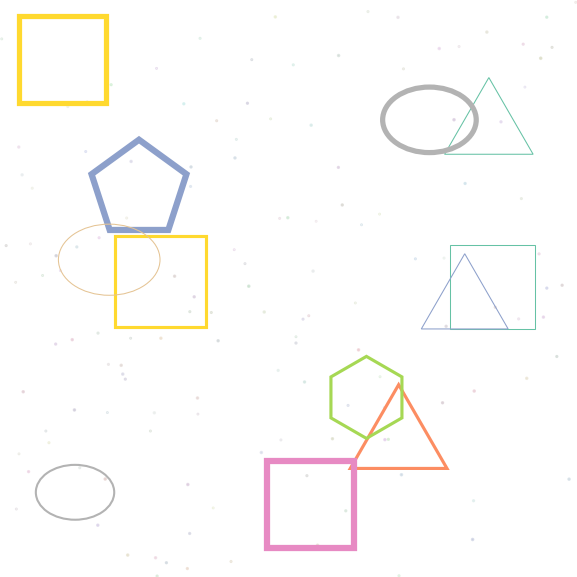[{"shape": "triangle", "thickness": 0.5, "radius": 0.44, "center": [0.846, 0.776]}, {"shape": "square", "thickness": 0.5, "radius": 0.37, "center": [0.853, 0.502]}, {"shape": "triangle", "thickness": 1.5, "radius": 0.48, "center": [0.69, 0.236]}, {"shape": "pentagon", "thickness": 3, "radius": 0.43, "center": [0.241, 0.671]}, {"shape": "triangle", "thickness": 0.5, "radius": 0.43, "center": [0.805, 0.473]}, {"shape": "square", "thickness": 3, "radius": 0.38, "center": [0.538, 0.126]}, {"shape": "hexagon", "thickness": 1.5, "radius": 0.35, "center": [0.635, 0.311]}, {"shape": "square", "thickness": 1.5, "radius": 0.39, "center": [0.277, 0.511]}, {"shape": "square", "thickness": 2.5, "radius": 0.38, "center": [0.108, 0.896]}, {"shape": "oval", "thickness": 0.5, "radius": 0.44, "center": [0.189, 0.549]}, {"shape": "oval", "thickness": 2.5, "radius": 0.41, "center": [0.744, 0.792]}, {"shape": "oval", "thickness": 1, "radius": 0.34, "center": [0.13, 0.147]}]